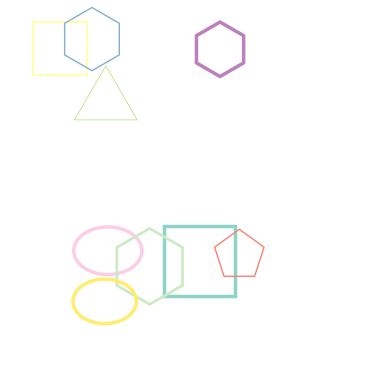[{"shape": "square", "thickness": 2.5, "radius": 0.46, "center": [0.519, 0.322]}, {"shape": "square", "thickness": 1.5, "radius": 0.35, "center": [0.156, 0.874]}, {"shape": "pentagon", "thickness": 1, "radius": 0.34, "center": [0.622, 0.337]}, {"shape": "hexagon", "thickness": 1, "radius": 0.41, "center": [0.239, 0.898]}, {"shape": "triangle", "thickness": 0.5, "radius": 0.47, "center": [0.275, 0.735]}, {"shape": "oval", "thickness": 2.5, "radius": 0.44, "center": [0.28, 0.349]}, {"shape": "hexagon", "thickness": 2.5, "radius": 0.35, "center": [0.572, 0.872]}, {"shape": "hexagon", "thickness": 2, "radius": 0.49, "center": [0.389, 0.308]}, {"shape": "oval", "thickness": 2.5, "radius": 0.41, "center": [0.272, 0.217]}]